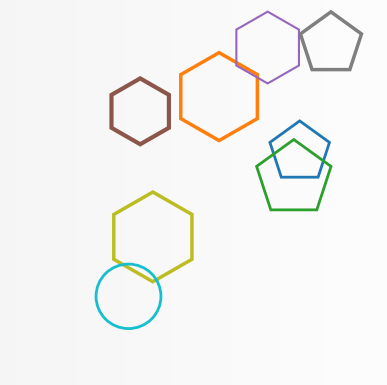[{"shape": "pentagon", "thickness": 2, "radius": 0.4, "center": [0.773, 0.605]}, {"shape": "hexagon", "thickness": 2.5, "radius": 0.57, "center": [0.565, 0.749]}, {"shape": "pentagon", "thickness": 2, "radius": 0.5, "center": [0.758, 0.537]}, {"shape": "hexagon", "thickness": 1.5, "radius": 0.47, "center": [0.691, 0.877]}, {"shape": "hexagon", "thickness": 3, "radius": 0.43, "center": [0.362, 0.711]}, {"shape": "pentagon", "thickness": 2.5, "radius": 0.41, "center": [0.854, 0.886]}, {"shape": "hexagon", "thickness": 2.5, "radius": 0.58, "center": [0.394, 0.385]}, {"shape": "circle", "thickness": 2, "radius": 0.42, "center": [0.332, 0.23]}]